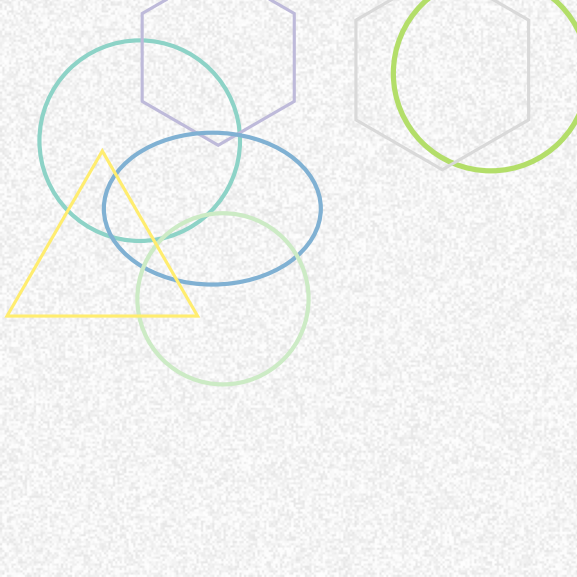[{"shape": "circle", "thickness": 2, "radius": 0.87, "center": [0.242, 0.756]}, {"shape": "hexagon", "thickness": 1.5, "radius": 0.76, "center": [0.378, 0.9]}, {"shape": "oval", "thickness": 2, "radius": 0.94, "center": [0.368, 0.638]}, {"shape": "circle", "thickness": 2.5, "radius": 0.84, "center": [0.85, 0.872]}, {"shape": "hexagon", "thickness": 1.5, "radius": 0.86, "center": [0.766, 0.878]}, {"shape": "circle", "thickness": 2, "radius": 0.74, "center": [0.386, 0.482]}, {"shape": "triangle", "thickness": 1.5, "radius": 0.95, "center": [0.177, 0.547]}]